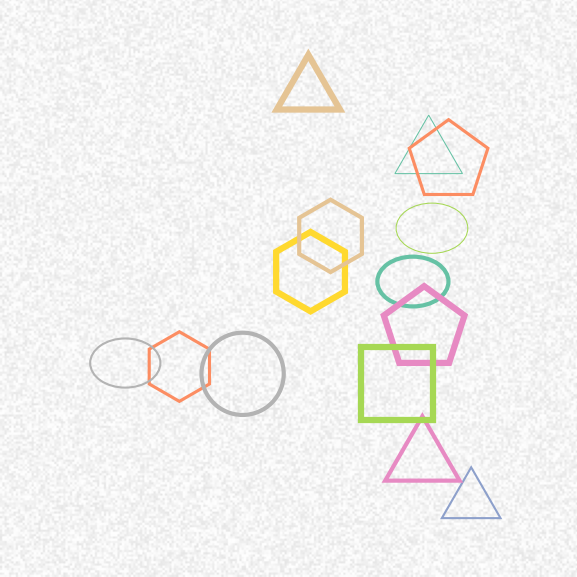[{"shape": "oval", "thickness": 2, "radius": 0.31, "center": [0.715, 0.512]}, {"shape": "triangle", "thickness": 0.5, "radius": 0.34, "center": [0.742, 0.732]}, {"shape": "hexagon", "thickness": 1.5, "radius": 0.3, "center": [0.311, 0.364]}, {"shape": "pentagon", "thickness": 1.5, "radius": 0.36, "center": [0.777, 0.72]}, {"shape": "triangle", "thickness": 1, "radius": 0.29, "center": [0.816, 0.131]}, {"shape": "pentagon", "thickness": 3, "radius": 0.37, "center": [0.734, 0.43]}, {"shape": "triangle", "thickness": 2, "radius": 0.37, "center": [0.731, 0.204]}, {"shape": "oval", "thickness": 0.5, "radius": 0.31, "center": [0.748, 0.604]}, {"shape": "square", "thickness": 3, "radius": 0.31, "center": [0.687, 0.335]}, {"shape": "hexagon", "thickness": 3, "radius": 0.34, "center": [0.538, 0.529]}, {"shape": "triangle", "thickness": 3, "radius": 0.32, "center": [0.534, 0.841]}, {"shape": "hexagon", "thickness": 2, "radius": 0.31, "center": [0.572, 0.591]}, {"shape": "oval", "thickness": 1, "radius": 0.3, "center": [0.217, 0.371]}, {"shape": "circle", "thickness": 2, "radius": 0.36, "center": [0.42, 0.352]}]